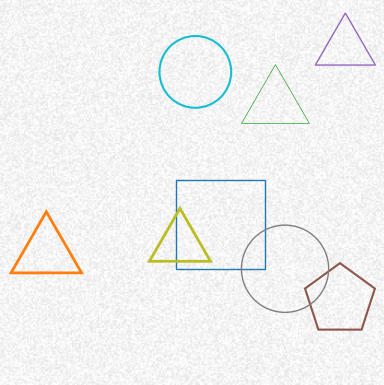[{"shape": "square", "thickness": 1, "radius": 0.58, "center": [0.572, 0.416]}, {"shape": "triangle", "thickness": 2, "radius": 0.53, "center": [0.12, 0.344]}, {"shape": "triangle", "thickness": 0.5, "radius": 0.51, "center": [0.715, 0.73]}, {"shape": "triangle", "thickness": 1, "radius": 0.45, "center": [0.897, 0.876]}, {"shape": "pentagon", "thickness": 1.5, "radius": 0.48, "center": [0.883, 0.221]}, {"shape": "circle", "thickness": 1, "radius": 0.57, "center": [0.74, 0.302]}, {"shape": "triangle", "thickness": 2, "radius": 0.46, "center": [0.467, 0.367]}, {"shape": "circle", "thickness": 1.5, "radius": 0.47, "center": [0.507, 0.813]}]